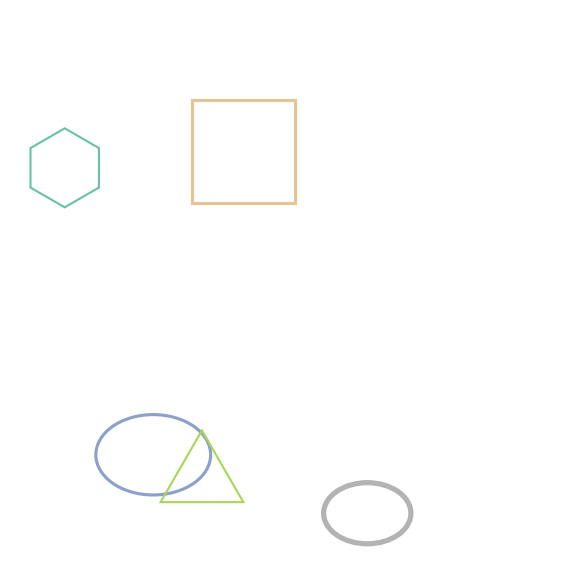[{"shape": "hexagon", "thickness": 1, "radius": 0.34, "center": [0.112, 0.709]}, {"shape": "oval", "thickness": 1.5, "radius": 0.5, "center": [0.265, 0.212]}, {"shape": "triangle", "thickness": 1, "radius": 0.41, "center": [0.35, 0.171]}, {"shape": "square", "thickness": 1.5, "radius": 0.45, "center": [0.421, 0.736]}, {"shape": "oval", "thickness": 2.5, "radius": 0.38, "center": [0.636, 0.11]}]